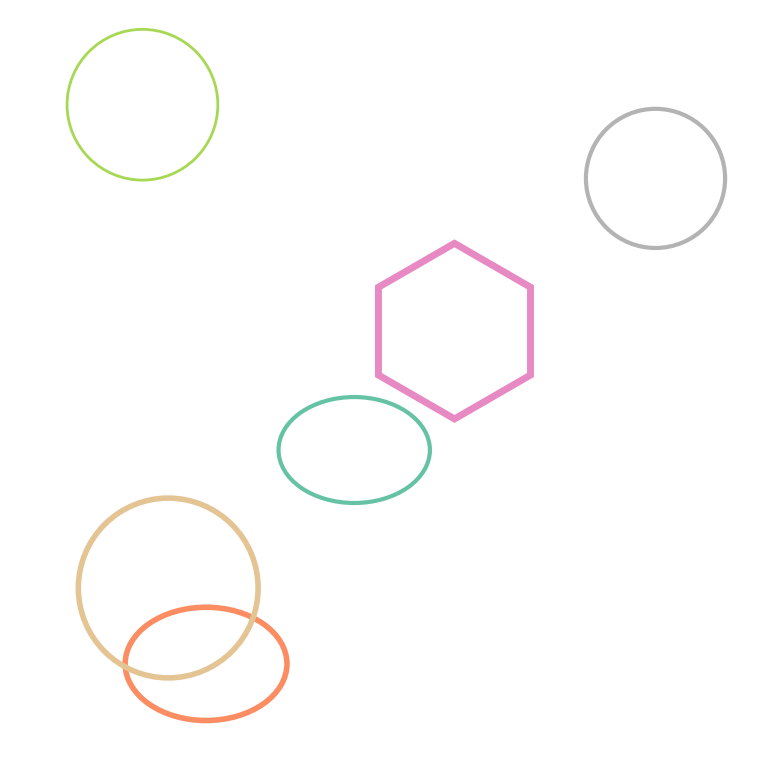[{"shape": "oval", "thickness": 1.5, "radius": 0.49, "center": [0.46, 0.416]}, {"shape": "oval", "thickness": 2, "radius": 0.53, "center": [0.268, 0.138]}, {"shape": "hexagon", "thickness": 2.5, "radius": 0.57, "center": [0.59, 0.57]}, {"shape": "circle", "thickness": 1, "radius": 0.49, "center": [0.185, 0.864]}, {"shape": "circle", "thickness": 2, "radius": 0.58, "center": [0.218, 0.236]}, {"shape": "circle", "thickness": 1.5, "radius": 0.45, "center": [0.851, 0.768]}]